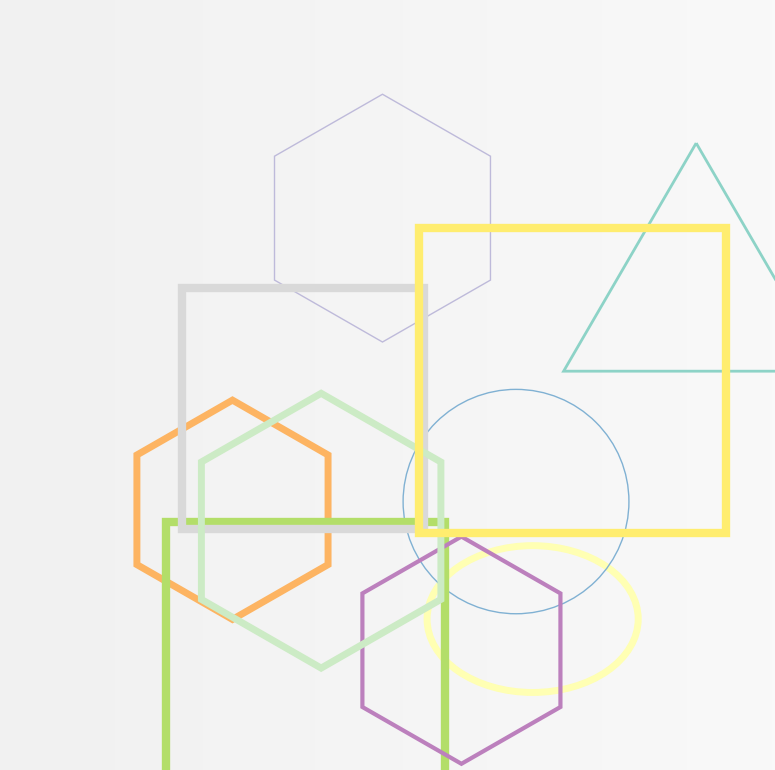[{"shape": "triangle", "thickness": 1, "radius": 0.99, "center": [0.898, 0.617]}, {"shape": "oval", "thickness": 2.5, "radius": 0.68, "center": [0.687, 0.196]}, {"shape": "hexagon", "thickness": 0.5, "radius": 0.8, "center": [0.494, 0.717]}, {"shape": "circle", "thickness": 0.5, "radius": 0.73, "center": [0.666, 0.349]}, {"shape": "hexagon", "thickness": 2.5, "radius": 0.71, "center": [0.3, 0.338]}, {"shape": "square", "thickness": 3, "radius": 0.9, "center": [0.394, 0.142]}, {"shape": "square", "thickness": 3, "radius": 0.78, "center": [0.391, 0.469]}, {"shape": "hexagon", "thickness": 1.5, "radius": 0.74, "center": [0.595, 0.156]}, {"shape": "hexagon", "thickness": 2.5, "radius": 0.89, "center": [0.414, 0.311]}, {"shape": "square", "thickness": 3, "radius": 0.99, "center": [0.739, 0.506]}]